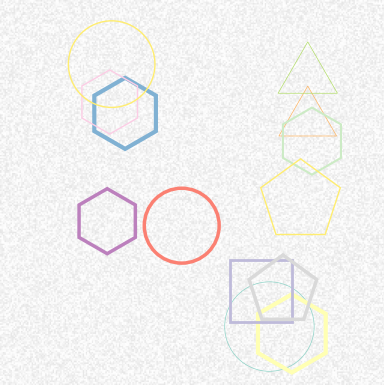[{"shape": "circle", "thickness": 0.5, "radius": 0.58, "center": [0.7, 0.152]}, {"shape": "hexagon", "thickness": 3, "radius": 0.51, "center": [0.758, 0.134]}, {"shape": "square", "thickness": 2, "radius": 0.4, "center": [0.678, 0.244]}, {"shape": "circle", "thickness": 2.5, "radius": 0.49, "center": [0.472, 0.414]}, {"shape": "hexagon", "thickness": 3, "radius": 0.46, "center": [0.325, 0.706]}, {"shape": "triangle", "thickness": 0.5, "radius": 0.43, "center": [0.799, 0.69]}, {"shape": "triangle", "thickness": 0.5, "radius": 0.44, "center": [0.799, 0.802]}, {"shape": "hexagon", "thickness": 1, "radius": 0.42, "center": [0.285, 0.735]}, {"shape": "pentagon", "thickness": 2.5, "radius": 0.46, "center": [0.735, 0.245]}, {"shape": "hexagon", "thickness": 2.5, "radius": 0.42, "center": [0.278, 0.425]}, {"shape": "hexagon", "thickness": 1.5, "radius": 0.44, "center": [0.81, 0.633]}, {"shape": "circle", "thickness": 1, "radius": 0.56, "center": [0.29, 0.833]}, {"shape": "pentagon", "thickness": 1, "radius": 0.54, "center": [0.781, 0.479]}]